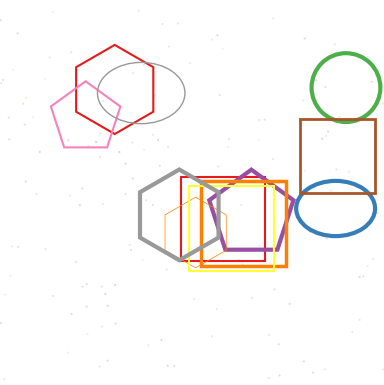[{"shape": "square", "thickness": 1.5, "radius": 0.54, "center": [0.579, 0.432]}, {"shape": "hexagon", "thickness": 1.5, "radius": 0.58, "center": [0.298, 0.768]}, {"shape": "oval", "thickness": 3, "radius": 0.51, "center": [0.872, 0.458]}, {"shape": "circle", "thickness": 3, "radius": 0.45, "center": [0.899, 0.773]}, {"shape": "pentagon", "thickness": 3, "radius": 0.57, "center": [0.653, 0.444]}, {"shape": "hexagon", "thickness": 0.5, "radius": 0.46, "center": [0.508, 0.396]}, {"shape": "square", "thickness": 2.5, "radius": 0.55, "center": [0.633, 0.42]}, {"shape": "square", "thickness": 1.5, "radius": 0.56, "center": [0.601, 0.406]}, {"shape": "square", "thickness": 2, "radius": 0.48, "center": [0.877, 0.595]}, {"shape": "pentagon", "thickness": 1.5, "radius": 0.47, "center": [0.222, 0.694]}, {"shape": "hexagon", "thickness": 3, "radius": 0.59, "center": [0.466, 0.442]}, {"shape": "oval", "thickness": 1, "radius": 0.57, "center": [0.367, 0.758]}]